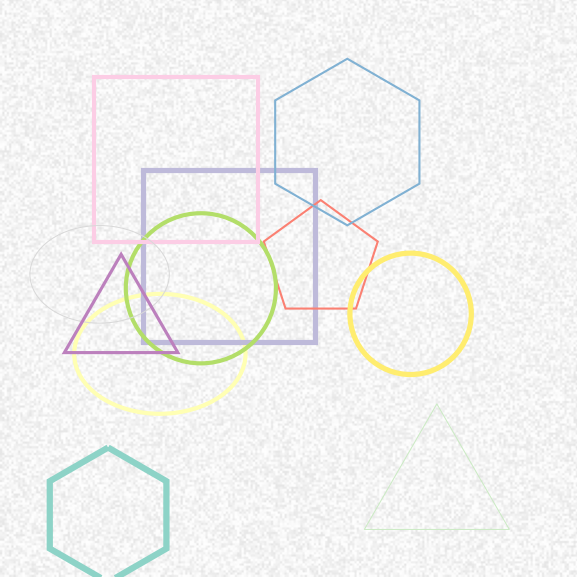[{"shape": "hexagon", "thickness": 3, "radius": 0.58, "center": [0.187, 0.108]}, {"shape": "oval", "thickness": 2, "radius": 0.74, "center": [0.277, 0.386]}, {"shape": "square", "thickness": 2.5, "radius": 0.74, "center": [0.396, 0.556]}, {"shape": "pentagon", "thickness": 1, "radius": 0.52, "center": [0.555, 0.549]}, {"shape": "hexagon", "thickness": 1, "radius": 0.72, "center": [0.601, 0.753]}, {"shape": "circle", "thickness": 2, "radius": 0.65, "center": [0.348, 0.5]}, {"shape": "square", "thickness": 2, "radius": 0.71, "center": [0.305, 0.722]}, {"shape": "oval", "thickness": 0.5, "radius": 0.6, "center": [0.172, 0.524]}, {"shape": "triangle", "thickness": 1.5, "radius": 0.57, "center": [0.21, 0.445]}, {"shape": "triangle", "thickness": 0.5, "radius": 0.72, "center": [0.756, 0.155]}, {"shape": "circle", "thickness": 2.5, "radius": 0.53, "center": [0.711, 0.456]}]